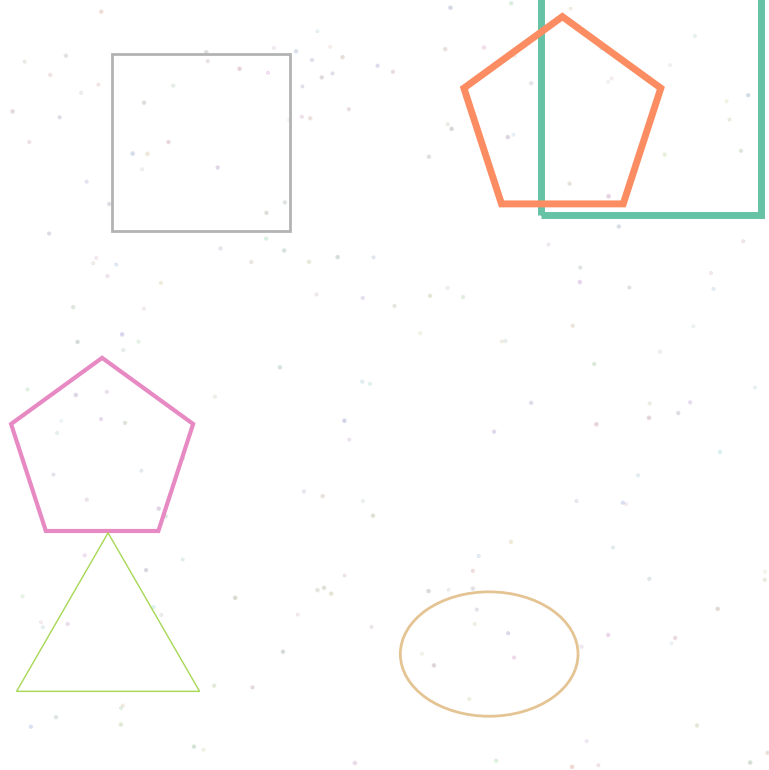[{"shape": "square", "thickness": 2.5, "radius": 0.72, "center": [0.846, 0.863]}, {"shape": "pentagon", "thickness": 2.5, "radius": 0.67, "center": [0.73, 0.844]}, {"shape": "pentagon", "thickness": 1.5, "radius": 0.62, "center": [0.133, 0.411]}, {"shape": "triangle", "thickness": 0.5, "radius": 0.69, "center": [0.14, 0.171]}, {"shape": "oval", "thickness": 1, "radius": 0.58, "center": [0.635, 0.151]}, {"shape": "square", "thickness": 1, "radius": 0.58, "center": [0.261, 0.815]}]